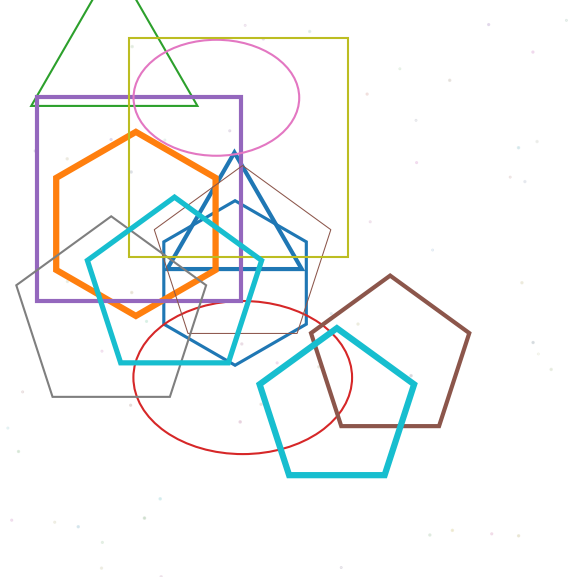[{"shape": "triangle", "thickness": 2, "radius": 0.67, "center": [0.406, 0.6]}, {"shape": "hexagon", "thickness": 1.5, "radius": 0.71, "center": [0.407, 0.509]}, {"shape": "hexagon", "thickness": 3, "radius": 0.8, "center": [0.235, 0.611]}, {"shape": "triangle", "thickness": 1, "radius": 0.83, "center": [0.198, 0.899]}, {"shape": "oval", "thickness": 1, "radius": 0.95, "center": [0.42, 0.345]}, {"shape": "square", "thickness": 2, "radius": 0.88, "center": [0.24, 0.655]}, {"shape": "pentagon", "thickness": 2, "radius": 0.72, "center": [0.676, 0.378]}, {"shape": "pentagon", "thickness": 0.5, "radius": 0.8, "center": [0.42, 0.552]}, {"shape": "oval", "thickness": 1, "radius": 0.72, "center": [0.375, 0.83]}, {"shape": "pentagon", "thickness": 1, "radius": 0.86, "center": [0.193, 0.452]}, {"shape": "square", "thickness": 1, "radius": 0.95, "center": [0.413, 0.744]}, {"shape": "pentagon", "thickness": 2.5, "radius": 0.79, "center": [0.302, 0.499]}, {"shape": "pentagon", "thickness": 3, "radius": 0.7, "center": [0.583, 0.29]}]